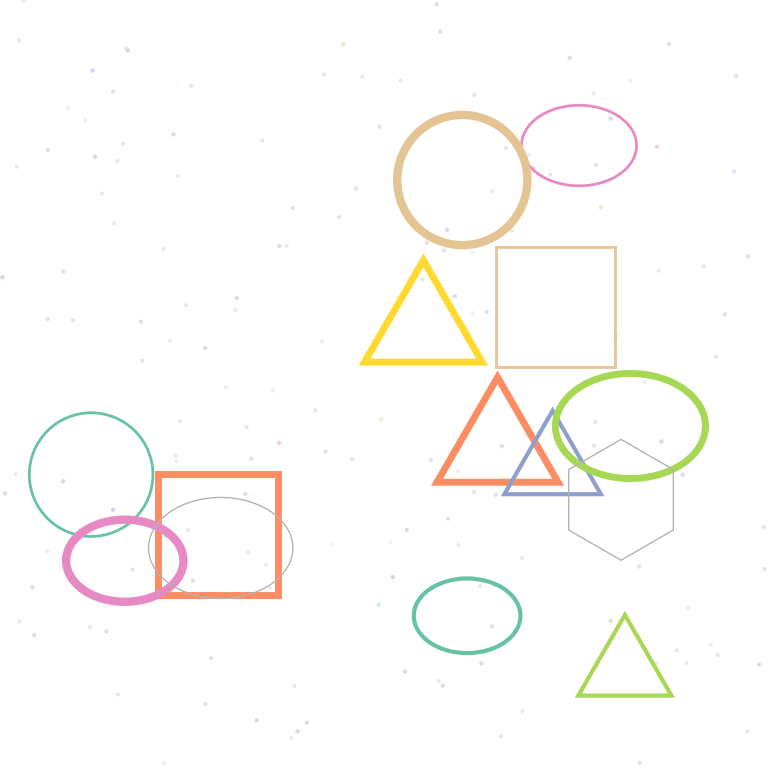[{"shape": "oval", "thickness": 1.5, "radius": 0.35, "center": [0.607, 0.2]}, {"shape": "circle", "thickness": 1, "radius": 0.4, "center": [0.118, 0.384]}, {"shape": "triangle", "thickness": 2.5, "radius": 0.45, "center": [0.646, 0.419]}, {"shape": "square", "thickness": 2.5, "radius": 0.39, "center": [0.283, 0.306]}, {"shape": "triangle", "thickness": 1.5, "radius": 0.36, "center": [0.718, 0.394]}, {"shape": "oval", "thickness": 1, "radius": 0.37, "center": [0.752, 0.811]}, {"shape": "oval", "thickness": 3, "radius": 0.38, "center": [0.162, 0.272]}, {"shape": "oval", "thickness": 2.5, "radius": 0.49, "center": [0.819, 0.447]}, {"shape": "triangle", "thickness": 1.5, "radius": 0.35, "center": [0.812, 0.132]}, {"shape": "triangle", "thickness": 2.5, "radius": 0.44, "center": [0.55, 0.574]}, {"shape": "circle", "thickness": 3, "radius": 0.42, "center": [0.6, 0.766]}, {"shape": "square", "thickness": 1, "radius": 0.39, "center": [0.721, 0.601]}, {"shape": "hexagon", "thickness": 0.5, "radius": 0.39, "center": [0.807, 0.351]}, {"shape": "oval", "thickness": 0.5, "radius": 0.47, "center": [0.287, 0.288]}]